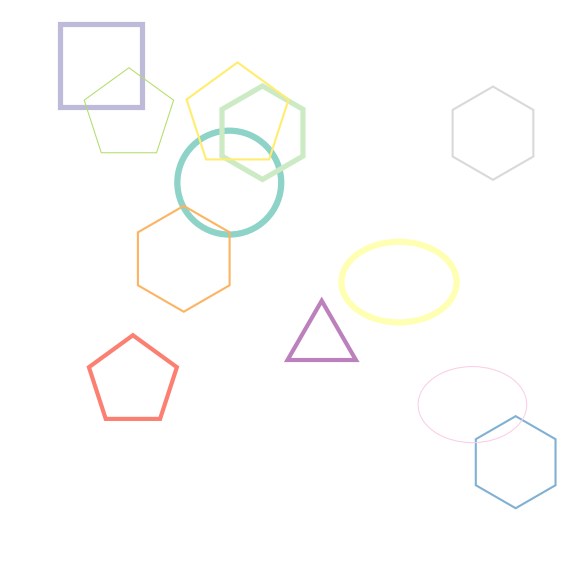[{"shape": "circle", "thickness": 3, "radius": 0.45, "center": [0.397, 0.683]}, {"shape": "oval", "thickness": 3, "radius": 0.5, "center": [0.691, 0.511]}, {"shape": "square", "thickness": 2.5, "radius": 0.36, "center": [0.175, 0.886]}, {"shape": "pentagon", "thickness": 2, "radius": 0.4, "center": [0.23, 0.339]}, {"shape": "hexagon", "thickness": 1, "radius": 0.4, "center": [0.893, 0.199]}, {"shape": "hexagon", "thickness": 1, "radius": 0.46, "center": [0.318, 0.551]}, {"shape": "pentagon", "thickness": 0.5, "radius": 0.41, "center": [0.223, 0.8]}, {"shape": "oval", "thickness": 0.5, "radius": 0.47, "center": [0.818, 0.299]}, {"shape": "hexagon", "thickness": 1, "radius": 0.4, "center": [0.854, 0.768]}, {"shape": "triangle", "thickness": 2, "radius": 0.34, "center": [0.557, 0.41]}, {"shape": "hexagon", "thickness": 2.5, "radius": 0.4, "center": [0.455, 0.769]}, {"shape": "pentagon", "thickness": 1, "radius": 0.46, "center": [0.411, 0.798]}]